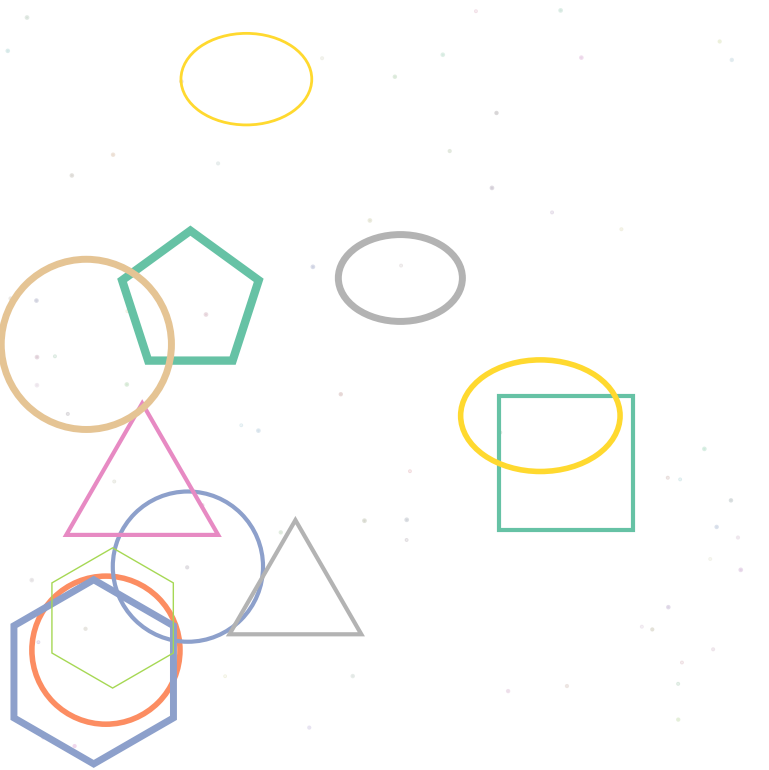[{"shape": "square", "thickness": 1.5, "radius": 0.43, "center": [0.735, 0.399]}, {"shape": "pentagon", "thickness": 3, "radius": 0.47, "center": [0.247, 0.607]}, {"shape": "circle", "thickness": 2, "radius": 0.48, "center": [0.138, 0.156]}, {"shape": "hexagon", "thickness": 2.5, "radius": 0.6, "center": [0.122, 0.127]}, {"shape": "circle", "thickness": 1.5, "radius": 0.49, "center": [0.244, 0.264]}, {"shape": "triangle", "thickness": 1.5, "radius": 0.57, "center": [0.185, 0.362]}, {"shape": "hexagon", "thickness": 0.5, "radius": 0.46, "center": [0.146, 0.197]}, {"shape": "oval", "thickness": 2, "radius": 0.52, "center": [0.702, 0.46]}, {"shape": "oval", "thickness": 1, "radius": 0.42, "center": [0.32, 0.897]}, {"shape": "circle", "thickness": 2.5, "radius": 0.55, "center": [0.112, 0.553]}, {"shape": "oval", "thickness": 2.5, "radius": 0.4, "center": [0.52, 0.639]}, {"shape": "triangle", "thickness": 1.5, "radius": 0.49, "center": [0.384, 0.226]}]